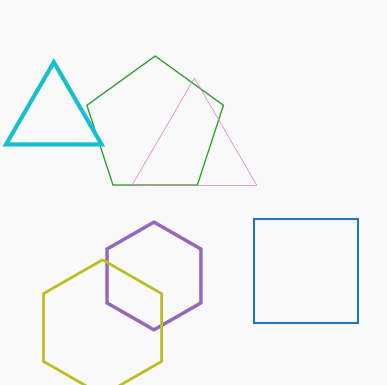[{"shape": "square", "thickness": 1.5, "radius": 0.67, "center": [0.789, 0.296]}, {"shape": "pentagon", "thickness": 1, "radius": 0.93, "center": [0.4, 0.669]}, {"shape": "hexagon", "thickness": 2.5, "radius": 0.7, "center": [0.397, 0.283]}, {"shape": "triangle", "thickness": 0.5, "radius": 0.93, "center": [0.502, 0.611]}, {"shape": "hexagon", "thickness": 2, "radius": 0.88, "center": [0.265, 0.149]}, {"shape": "triangle", "thickness": 3, "radius": 0.71, "center": [0.139, 0.696]}]